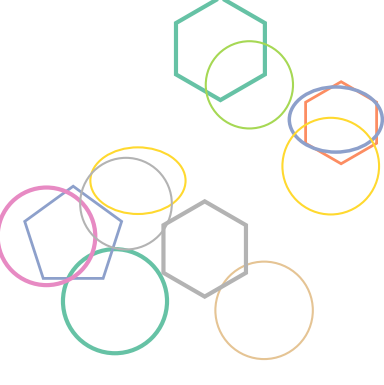[{"shape": "hexagon", "thickness": 3, "radius": 0.67, "center": [0.573, 0.873]}, {"shape": "circle", "thickness": 3, "radius": 0.68, "center": [0.299, 0.218]}, {"shape": "hexagon", "thickness": 2, "radius": 0.53, "center": [0.886, 0.681]}, {"shape": "pentagon", "thickness": 2, "radius": 0.66, "center": [0.19, 0.384]}, {"shape": "oval", "thickness": 2.5, "radius": 0.6, "center": [0.872, 0.69]}, {"shape": "circle", "thickness": 3, "radius": 0.63, "center": [0.121, 0.386]}, {"shape": "circle", "thickness": 1.5, "radius": 0.57, "center": [0.648, 0.78]}, {"shape": "oval", "thickness": 1.5, "radius": 0.62, "center": [0.358, 0.531]}, {"shape": "circle", "thickness": 1.5, "radius": 0.63, "center": [0.859, 0.568]}, {"shape": "circle", "thickness": 1.5, "radius": 0.63, "center": [0.686, 0.194]}, {"shape": "hexagon", "thickness": 3, "radius": 0.62, "center": [0.532, 0.353]}, {"shape": "circle", "thickness": 1.5, "radius": 0.6, "center": [0.327, 0.471]}]